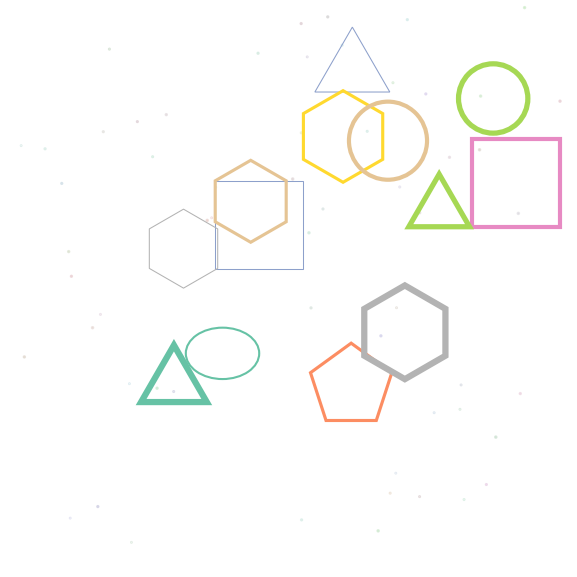[{"shape": "oval", "thickness": 1, "radius": 0.32, "center": [0.385, 0.387]}, {"shape": "triangle", "thickness": 3, "radius": 0.33, "center": [0.301, 0.336]}, {"shape": "pentagon", "thickness": 1.5, "radius": 0.37, "center": [0.608, 0.331]}, {"shape": "square", "thickness": 0.5, "radius": 0.38, "center": [0.448, 0.61]}, {"shape": "triangle", "thickness": 0.5, "radius": 0.37, "center": [0.61, 0.877]}, {"shape": "square", "thickness": 2, "radius": 0.38, "center": [0.894, 0.682]}, {"shape": "triangle", "thickness": 2.5, "radius": 0.3, "center": [0.76, 0.637]}, {"shape": "circle", "thickness": 2.5, "radius": 0.3, "center": [0.854, 0.829]}, {"shape": "hexagon", "thickness": 1.5, "radius": 0.4, "center": [0.594, 0.763]}, {"shape": "hexagon", "thickness": 1.5, "radius": 0.35, "center": [0.434, 0.651]}, {"shape": "circle", "thickness": 2, "radius": 0.34, "center": [0.672, 0.756]}, {"shape": "hexagon", "thickness": 0.5, "radius": 0.34, "center": [0.318, 0.569]}, {"shape": "hexagon", "thickness": 3, "radius": 0.41, "center": [0.701, 0.424]}]